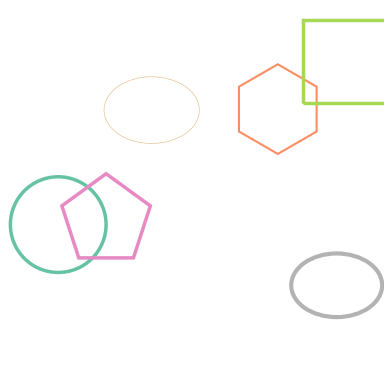[{"shape": "circle", "thickness": 2.5, "radius": 0.62, "center": [0.151, 0.417]}, {"shape": "hexagon", "thickness": 1.5, "radius": 0.58, "center": [0.722, 0.717]}, {"shape": "pentagon", "thickness": 2.5, "radius": 0.6, "center": [0.276, 0.428]}, {"shape": "square", "thickness": 2.5, "radius": 0.54, "center": [0.895, 0.84]}, {"shape": "oval", "thickness": 0.5, "radius": 0.62, "center": [0.394, 0.714]}, {"shape": "oval", "thickness": 3, "radius": 0.59, "center": [0.875, 0.259]}]